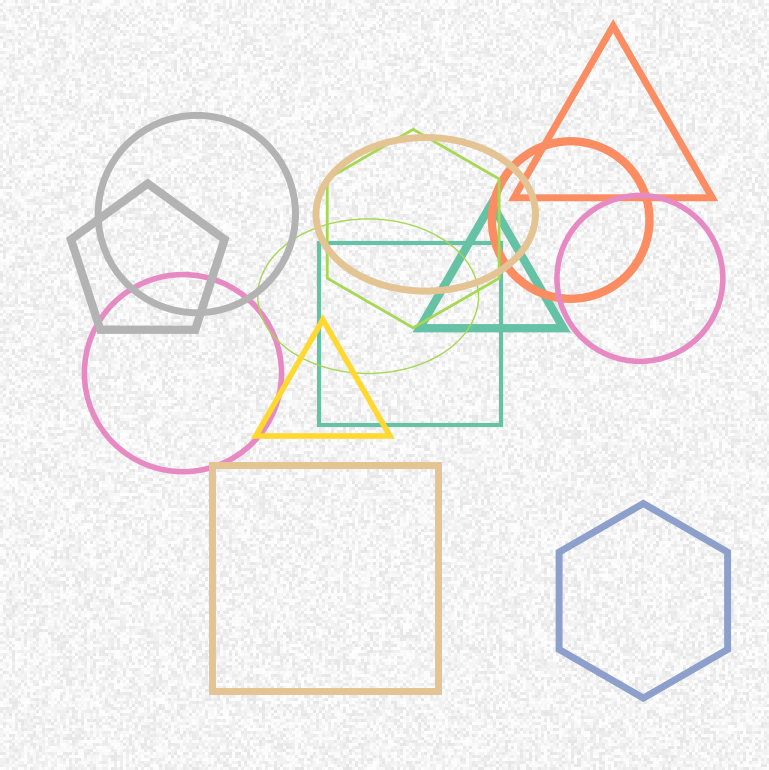[{"shape": "square", "thickness": 1.5, "radius": 0.59, "center": [0.532, 0.567]}, {"shape": "triangle", "thickness": 3, "radius": 0.54, "center": [0.638, 0.628]}, {"shape": "circle", "thickness": 3, "radius": 0.51, "center": [0.741, 0.714]}, {"shape": "triangle", "thickness": 2.5, "radius": 0.74, "center": [0.796, 0.818]}, {"shape": "hexagon", "thickness": 2.5, "radius": 0.63, "center": [0.836, 0.22]}, {"shape": "circle", "thickness": 2, "radius": 0.64, "center": [0.238, 0.515]}, {"shape": "circle", "thickness": 2, "radius": 0.54, "center": [0.831, 0.638]}, {"shape": "hexagon", "thickness": 1, "radius": 0.64, "center": [0.537, 0.703]}, {"shape": "oval", "thickness": 0.5, "radius": 0.72, "center": [0.478, 0.615]}, {"shape": "triangle", "thickness": 2, "radius": 0.5, "center": [0.419, 0.484]}, {"shape": "oval", "thickness": 2.5, "radius": 0.71, "center": [0.553, 0.722]}, {"shape": "square", "thickness": 2.5, "radius": 0.73, "center": [0.422, 0.25]}, {"shape": "pentagon", "thickness": 3, "radius": 0.52, "center": [0.192, 0.657]}, {"shape": "circle", "thickness": 2.5, "radius": 0.64, "center": [0.256, 0.722]}]